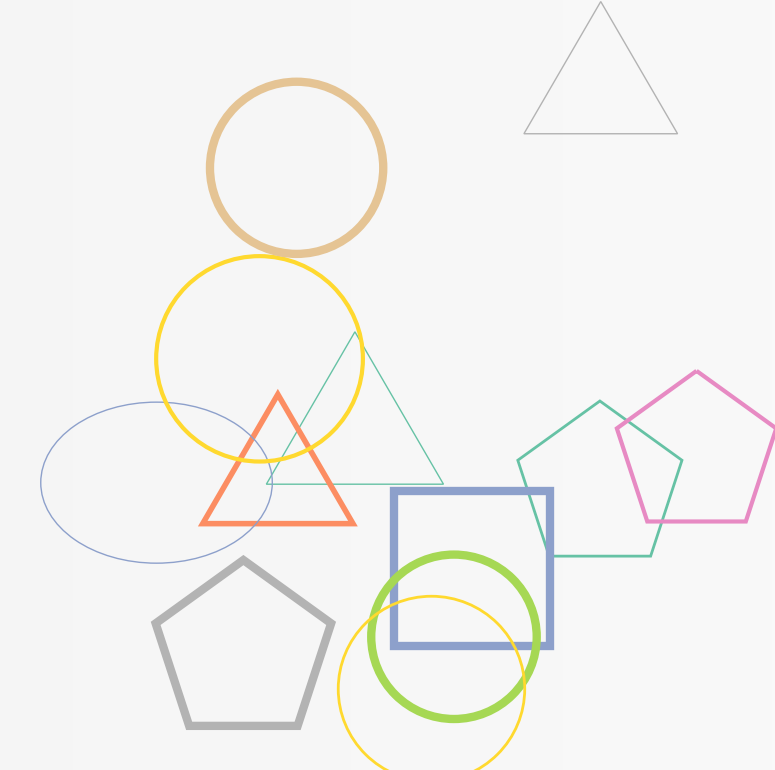[{"shape": "pentagon", "thickness": 1, "radius": 0.56, "center": [0.774, 0.368]}, {"shape": "triangle", "thickness": 0.5, "radius": 0.66, "center": [0.458, 0.437]}, {"shape": "triangle", "thickness": 2, "radius": 0.56, "center": [0.358, 0.376]}, {"shape": "oval", "thickness": 0.5, "radius": 0.75, "center": [0.202, 0.373]}, {"shape": "square", "thickness": 3, "radius": 0.5, "center": [0.609, 0.261]}, {"shape": "pentagon", "thickness": 1.5, "radius": 0.54, "center": [0.899, 0.41]}, {"shape": "circle", "thickness": 3, "radius": 0.53, "center": [0.586, 0.173]}, {"shape": "circle", "thickness": 1.5, "radius": 0.67, "center": [0.335, 0.534]}, {"shape": "circle", "thickness": 1, "radius": 0.6, "center": [0.557, 0.105]}, {"shape": "circle", "thickness": 3, "radius": 0.56, "center": [0.383, 0.782]}, {"shape": "triangle", "thickness": 0.5, "radius": 0.57, "center": [0.775, 0.884]}, {"shape": "pentagon", "thickness": 3, "radius": 0.6, "center": [0.314, 0.154]}]